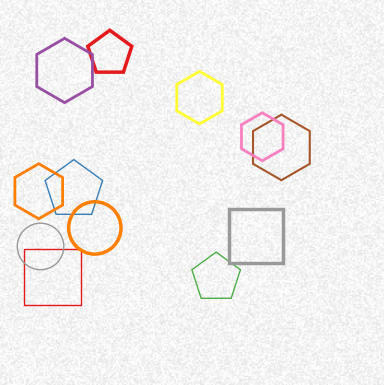[{"shape": "square", "thickness": 1, "radius": 0.37, "center": [0.136, 0.28]}, {"shape": "pentagon", "thickness": 2.5, "radius": 0.3, "center": [0.285, 0.861]}, {"shape": "pentagon", "thickness": 1, "radius": 0.39, "center": [0.192, 0.507]}, {"shape": "pentagon", "thickness": 1, "radius": 0.33, "center": [0.561, 0.279]}, {"shape": "hexagon", "thickness": 2, "radius": 0.42, "center": [0.168, 0.817]}, {"shape": "hexagon", "thickness": 2, "radius": 0.36, "center": [0.101, 0.503]}, {"shape": "circle", "thickness": 2.5, "radius": 0.34, "center": [0.246, 0.408]}, {"shape": "hexagon", "thickness": 2, "radius": 0.34, "center": [0.518, 0.746]}, {"shape": "hexagon", "thickness": 1.5, "radius": 0.43, "center": [0.731, 0.617]}, {"shape": "hexagon", "thickness": 2, "radius": 0.31, "center": [0.681, 0.645]}, {"shape": "square", "thickness": 2.5, "radius": 0.34, "center": [0.665, 0.387]}, {"shape": "circle", "thickness": 1, "radius": 0.3, "center": [0.105, 0.36]}]